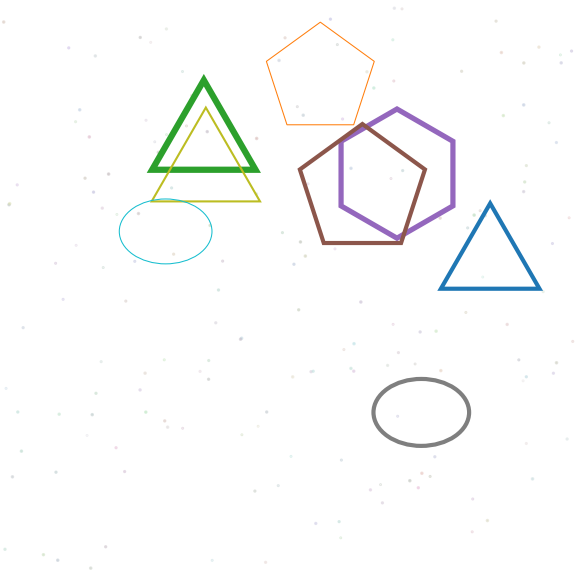[{"shape": "triangle", "thickness": 2, "radius": 0.49, "center": [0.849, 0.548]}, {"shape": "pentagon", "thickness": 0.5, "radius": 0.49, "center": [0.555, 0.863]}, {"shape": "triangle", "thickness": 3, "radius": 0.52, "center": [0.353, 0.757]}, {"shape": "hexagon", "thickness": 2.5, "radius": 0.56, "center": [0.687, 0.699]}, {"shape": "pentagon", "thickness": 2, "radius": 0.57, "center": [0.628, 0.67]}, {"shape": "oval", "thickness": 2, "radius": 0.41, "center": [0.73, 0.285]}, {"shape": "triangle", "thickness": 1, "radius": 0.54, "center": [0.356, 0.705]}, {"shape": "oval", "thickness": 0.5, "radius": 0.4, "center": [0.287, 0.598]}]